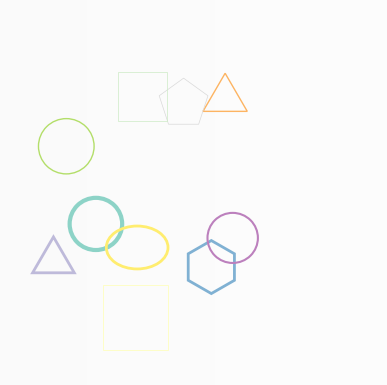[{"shape": "circle", "thickness": 3, "radius": 0.34, "center": [0.247, 0.418]}, {"shape": "square", "thickness": 0.5, "radius": 0.42, "center": [0.35, 0.176]}, {"shape": "triangle", "thickness": 2, "radius": 0.31, "center": [0.138, 0.322]}, {"shape": "hexagon", "thickness": 2, "radius": 0.34, "center": [0.545, 0.306]}, {"shape": "triangle", "thickness": 1, "radius": 0.33, "center": [0.581, 0.744]}, {"shape": "circle", "thickness": 1, "radius": 0.36, "center": [0.171, 0.62]}, {"shape": "pentagon", "thickness": 0.5, "radius": 0.33, "center": [0.474, 0.731]}, {"shape": "circle", "thickness": 1.5, "radius": 0.33, "center": [0.6, 0.382]}, {"shape": "square", "thickness": 0.5, "radius": 0.32, "center": [0.368, 0.75]}, {"shape": "oval", "thickness": 2, "radius": 0.4, "center": [0.354, 0.357]}]